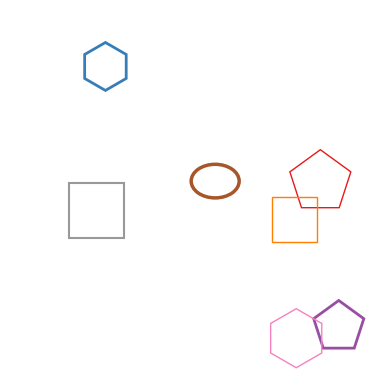[{"shape": "pentagon", "thickness": 1, "radius": 0.42, "center": [0.832, 0.528]}, {"shape": "hexagon", "thickness": 2, "radius": 0.31, "center": [0.274, 0.827]}, {"shape": "pentagon", "thickness": 2, "radius": 0.34, "center": [0.88, 0.151]}, {"shape": "square", "thickness": 1, "radius": 0.29, "center": [0.765, 0.43]}, {"shape": "oval", "thickness": 2.5, "radius": 0.31, "center": [0.559, 0.53]}, {"shape": "hexagon", "thickness": 1, "radius": 0.38, "center": [0.769, 0.122]}, {"shape": "square", "thickness": 1.5, "radius": 0.36, "center": [0.251, 0.453]}]